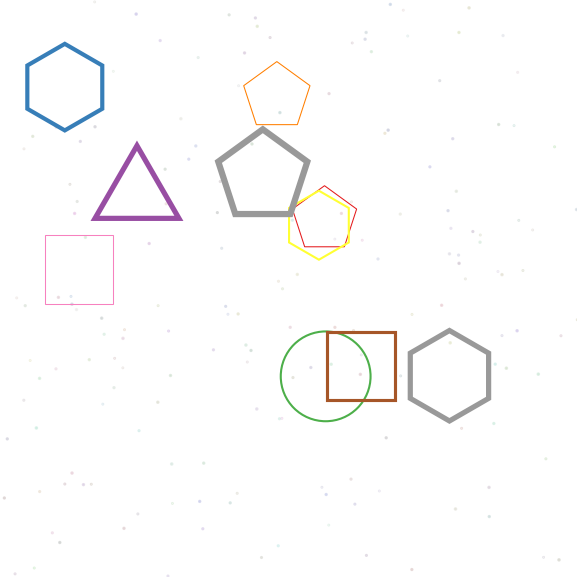[{"shape": "pentagon", "thickness": 0.5, "radius": 0.29, "center": [0.562, 0.619]}, {"shape": "hexagon", "thickness": 2, "radius": 0.37, "center": [0.112, 0.848]}, {"shape": "circle", "thickness": 1, "radius": 0.39, "center": [0.564, 0.347]}, {"shape": "triangle", "thickness": 2.5, "radius": 0.42, "center": [0.237, 0.663]}, {"shape": "pentagon", "thickness": 0.5, "radius": 0.3, "center": [0.479, 0.832]}, {"shape": "hexagon", "thickness": 1, "radius": 0.3, "center": [0.552, 0.609]}, {"shape": "square", "thickness": 1.5, "radius": 0.3, "center": [0.625, 0.366]}, {"shape": "square", "thickness": 0.5, "radius": 0.3, "center": [0.137, 0.533]}, {"shape": "pentagon", "thickness": 3, "radius": 0.41, "center": [0.455, 0.694]}, {"shape": "hexagon", "thickness": 2.5, "radius": 0.39, "center": [0.778, 0.348]}]